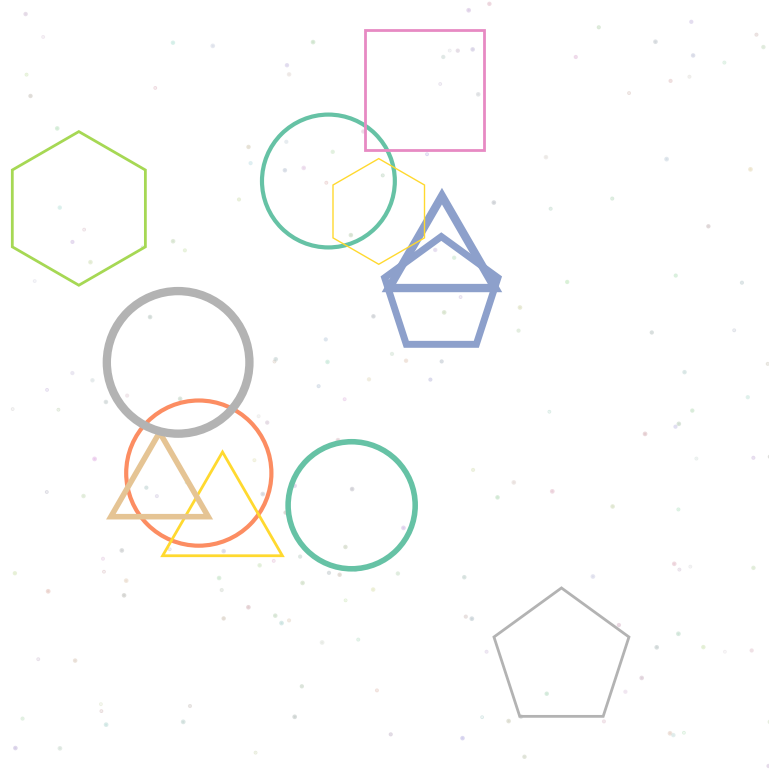[{"shape": "circle", "thickness": 1.5, "radius": 0.43, "center": [0.427, 0.765]}, {"shape": "circle", "thickness": 2, "radius": 0.41, "center": [0.457, 0.344]}, {"shape": "circle", "thickness": 1.5, "radius": 0.47, "center": [0.258, 0.386]}, {"shape": "pentagon", "thickness": 2.5, "radius": 0.39, "center": [0.573, 0.615]}, {"shape": "triangle", "thickness": 3, "radius": 0.4, "center": [0.574, 0.666]}, {"shape": "square", "thickness": 1, "radius": 0.39, "center": [0.551, 0.883]}, {"shape": "hexagon", "thickness": 1, "radius": 0.5, "center": [0.102, 0.729]}, {"shape": "hexagon", "thickness": 0.5, "radius": 0.34, "center": [0.492, 0.725]}, {"shape": "triangle", "thickness": 1, "radius": 0.45, "center": [0.289, 0.323]}, {"shape": "triangle", "thickness": 2, "radius": 0.37, "center": [0.207, 0.365]}, {"shape": "circle", "thickness": 3, "radius": 0.46, "center": [0.231, 0.529]}, {"shape": "pentagon", "thickness": 1, "radius": 0.46, "center": [0.729, 0.144]}]